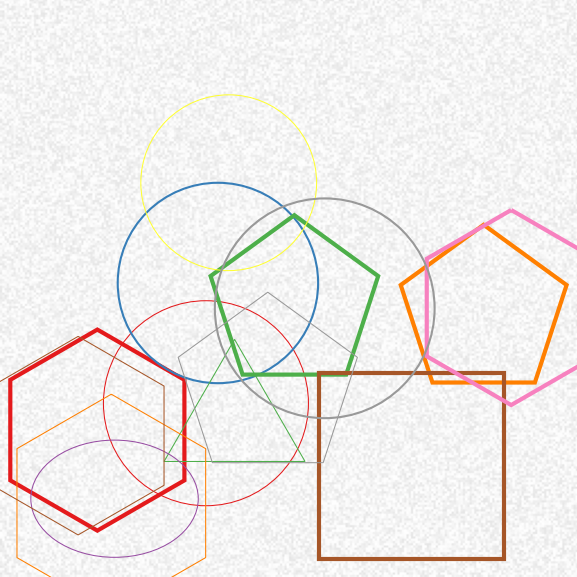[{"shape": "circle", "thickness": 0.5, "radius": 0.89, "center": [0.357, 0.301]}, {"shape": "hexagon", "thickness": 2, "radius": 0.87, "center": [0.169, 0.254]}, {"shape": "circle", "thickness": 1, "radius": 0.87, "center": [0.377, 0.509]}, {"shape": "pentagon", "thickness": 2, "radius": 0.76, "center": [0.51, 0.474]}, {"shape": "triangle", "thickness": 0.5, "radius": 0.7, "center": [0.406, 0.271]}, {"shape": "oval", "thickness": 0.5, "radius": 0.72, "center": [0.198, 0.136]}, {"shape": "pentagon", "thickness": 2, "radius": 0.75, "center": [0.838, 0.459]}, {"shape": "hexagon", "thickness": 0.5, "radius": 0.94, "center": [0.193, 0.128]}, {"shape": "circle", "thickness": 0.5, "radius": 0.76, "center": [0.396, 0.683]}, {"shape": "square", "thickness": 2, "radius": 0.8, "center": [0.713, 0.193]}, {"shape": "hexagon", "thickness": 0.5, "radius": 0.86, "center": [0.135, 0.245]}, {"shape": "hexagon", "thickness": 2, "radius": 0.84, "center": [0.885, 0.467]}, {"shape": "circle", "thickness": 1, "radius": 0.95, "center": [0.562, 0.465]}, {"shape": "pentagon", "thickness": 0.5, "radius": 0.82, "center": [0.464, 0.33]}]